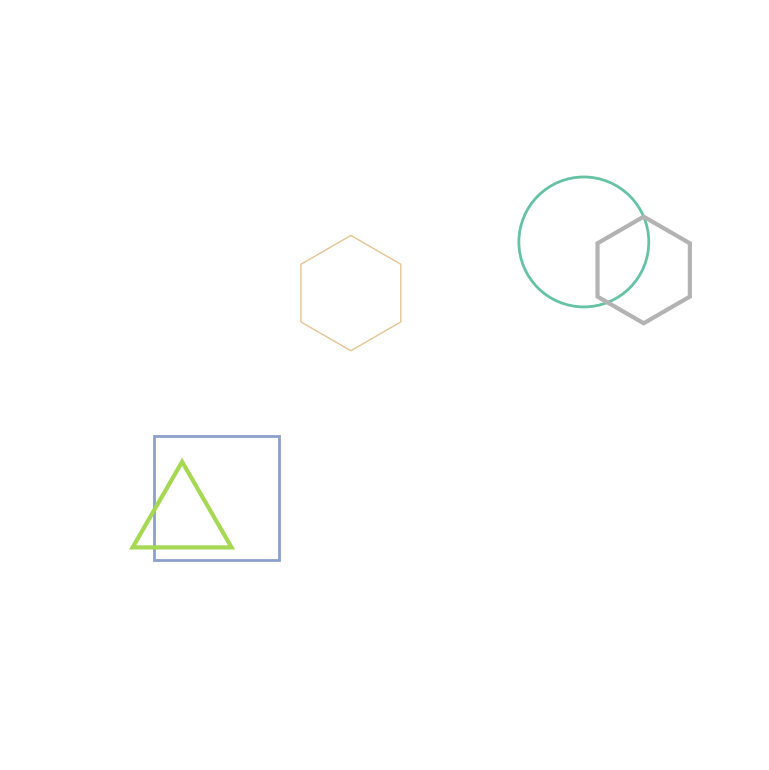[{"shape": "circle", "thickness": 1, "radius": 0.42, "center": [0.758, 0.686]}, {"shape": "square", "thickness": 1, "radius": 0.4, "center": [0.281, 0.353]}, {"shape": "triangle", "thickness": 1.5, "radius": 0.37, "center": [0.237, 0.326]}, {"shape": "hexagon", "thickness": 0.5, "radius": 0.37, "center": [0.456, 0.619]}, {"shape": "hexagon", "thickness": 1.5, "radius": 0.35, "center": [0.836, 0.649]}]